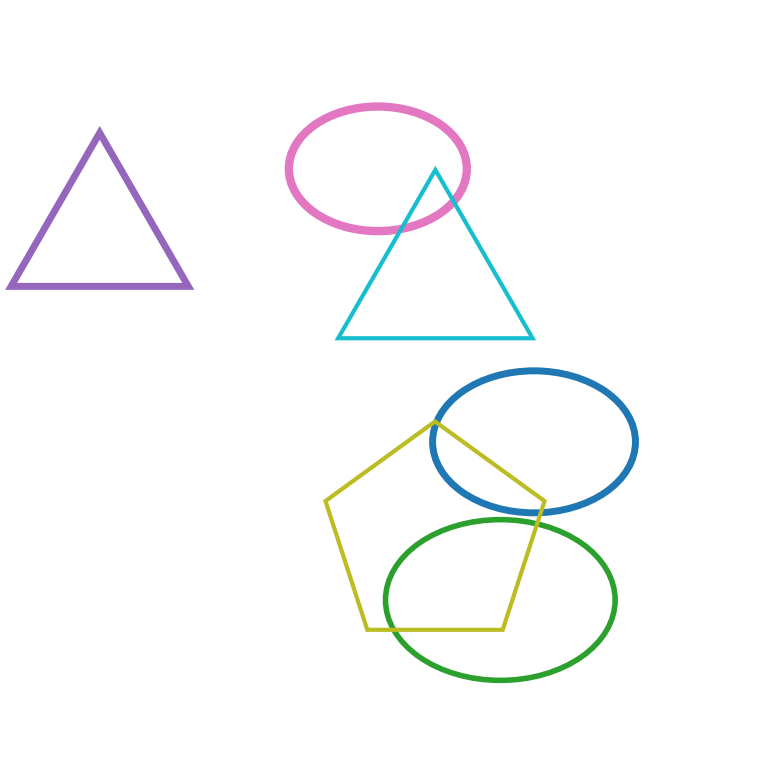[{"shape": "oval", "thickness": 2.5, "radius": 0.66, "center": [0.694, 0.426]}, {"shape": "oval", "thickness": 2, "radius": 0.75, "center": [0.65, 0.221]}, {"shape": "triangle", "thickness": 2.5, "radius": 0.66, "center": [0.129, 0.695]}, {"shape": "oval", "thickness": 3, "radius": 0.58, "center": [0.491, 0.781]}, {"shape": "pentagon", "thickness": 1.5, "radius": 0.75, "center": [0.565, 0.303]}, {"shape": "triangle", "thickness": 1.5, "radius": 0.73, "center": [0.565, 0.634]}]